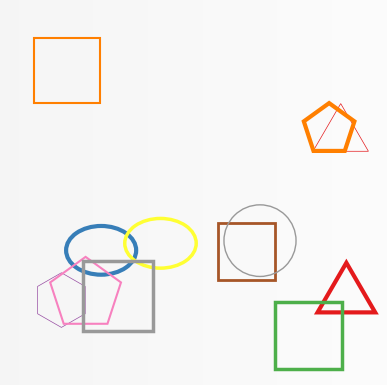[{"shape": "triangle", "thickness": 3, "radius": 0.43, "center": [0.894, 0.232]}, {"shape": "triangle", "thickness": 0.5, "radius": 0.41, "center": [0.879, 0.648]}, {"shape": "oval", "thickness": 3, "radius": 0.45, "center": [0.261, 0.35]}, {"shape": "square", "thickness": 2.5, "radius": 0.44, "center": [0.796, 0.129]}, {"shape": "hexagon", "thickness": 0.5, "radius": 0.35, "center": [0.158, 0.221]}, {"shape": "square", "thickness": 1.5, "radius": 0.42, "center": [0.173, 0.816]}, {"shape": "pentagon", "thickness": 3, "radius": 0.34, "center": [0.849, 0.664]}, {"shape": "oval", "thickness": 2.5, "radius": 0.46, "center": [0.414, 0.368]}, {"shape": "square", "thickness": 2, "radius": 0.37, "center": [0.637, 0.346]}, {"shape": "pentagon", "thickness": 1.5, "radius": 0.48, "center": [0.221, 0.237]}, {"shape": "circle", "thickness": 1, "radius": 0.46, "center": [0.671, 0.375]}, {"shape": "square", "thickness": 2.5, "radius": 0.45, "center": [0.305, 0.231]}]